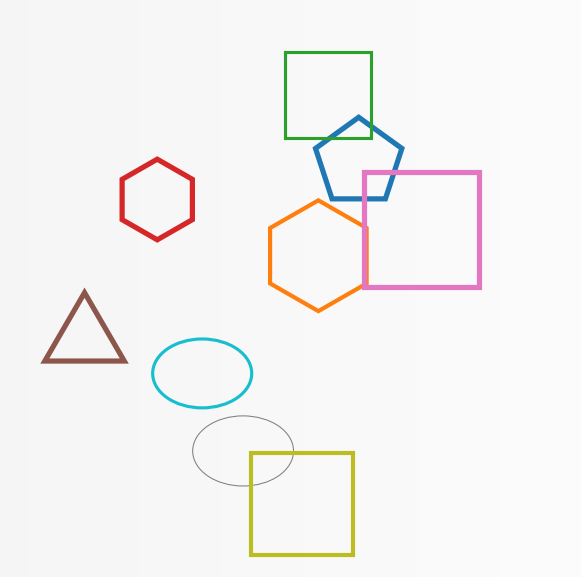[{"shape": "pentagon", "thickness": 2.5, "radius": 0.39, "center": [0.617, 0.718]}, {"shape": "hexagon", "thickness": 2, "radius": 0.48, "center": [0.548, 0.556]}, {"shape": "square", "thickness": 1.5, "radius": 0.37, "center": [0.565, 0.835]}, {"shape": "hexagon", "thickness": 2.5, "radius": 0.35, "center": [0.271, 0.654]}, {"shape": "triangle", "thickness": 2.5, "radius": 0.39, "center": [0.145, 0.413]}, {"shape": "square", "thickness": 2.5, "radius": 0.5, "center": [0.725, 0.602]}, {"shape": "oval", "thickness": 0.5, "radius": 0.43, "center": [0.418, 0.218]}, {"shape": "square", "thickness": 2, "radius": 0.44, "center": [0.52, 0.127]}, {"shape": "oval", "thickness": 1.5, "radius": 0.43, "center": [0.348, 0.353]}]